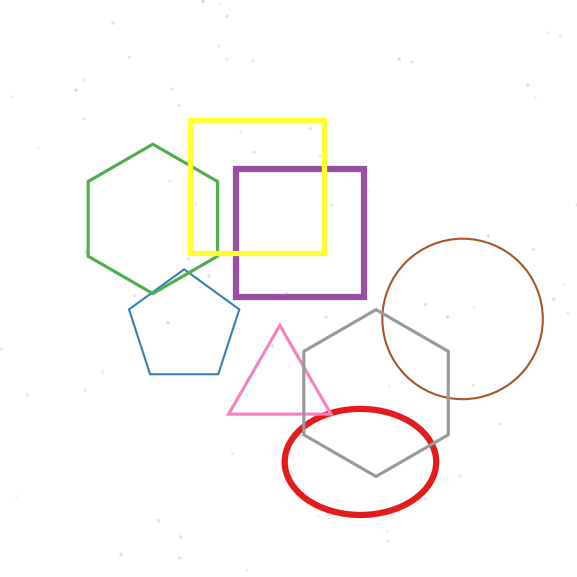[{"shape": "oval", "thickness": 3, "radius": 0.66, "center": [0.624, 0.199]}, {"shape": "pentagon", "thickness": 1, "radius": 0.5, "center": [0.319, 0.432]}, {"shape": "hexagon", "thickness": 1.5, "radius": 0.65, "center": [0.265, 0.62]}, {"shape": "square", "thickness": 3, "radius": 0.55, "center": [0.52, 0.596]}, {"shape": "square", "thickness": 2.5, "radius": 0.58, "center": [0.445, 0.676]}, {"shape": "circle", "thickness": 1, "radius": 0.69, "center": [0.801, 0.447]}, {"shape": "triangle", "thickness": 1.5, "radius": 0.51, "center": [0.485, 0.333]}, {"shape": "hexagon", "thickness": 1.5, "radius": 0.72, "center": [0.651, 0.318]}]